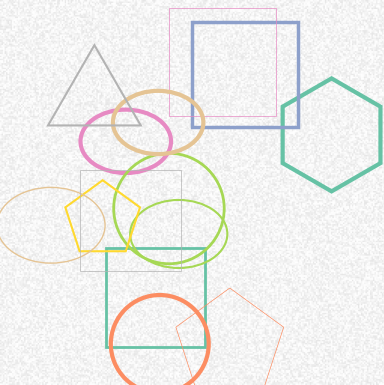[{"shape": "square", "thickness": 2, "radius": 0.64, "center": [0.404, 0.227]}, {"shape": "hexagon", "thickness": 3, "radius": 0.73, "center": [0.861, 0.65]}, {"shape": "circle", "thickness": 3, "radius": 0.64, "center": [0.415, 0.107]}, {"shape": "pentagon", "thickness": 0.5, "radius": 0.74, "center": [0.597, 0.105]}, {"shape": "square", "thickness": 2.5, "radius": 0.69, "center": [0.636, 0.807]}, {"shape": "square", "thickness": 0.5, "radius": 0.7, "center": [0.577, 0.839]}, {"shape": "oval", "thickness": 3, "radius": 0.59, "center": [0.327, 0.633]}, {"shape": "circle", "thickness": 2, "radius": 0.72, "center": [0.439, 0.458]}, {"shape": "oval", "thickness": 1.5, "radius": 0.63, "center": [0.464, 0.392]}, {"shape": "pentagon", "thickness": 1.5, "radius": 0.51, "center": [0.267, 0.43]}, {"shape": "oval", "thickness": 1, "radius": 0.7, "center": [0.132, 0.415]}, {"shape": "oval", "thickness": 3, "radius": 0.59, "center": [0.411, 0.682]}, {"shape": "square", "thickness": 0.5, "radius": 0.65, "center": [0.339, 0.427]}, {"shape": "triangle", "thickness": 1.5, "radius": 0.7, "center": [0.245, 0.744]}]